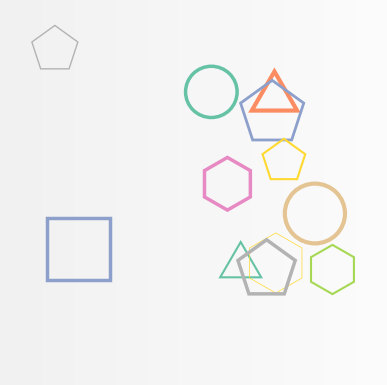[{"shape": "triangle", "thickness": 1.5, "radius": 0.31, "center": [0.621, 0.31]}, {"shape": "circle", "thickness": 2.5, "radius": 0.33, "center": [0.545, 0.761]}, {"shape": "triangle", "thickness": 3, "radius": 0.34, "center": [0.708, 0.747]}, {"shape": "pentagon", "thickness": 2, "radius": 0.43, "center": [0.702, 0.706]}, {"shape": "square", "thickness": 2.5, "radius": 0.4, "center": [0.202, 0.353]}, {"shape": "hexagon", "thickness": 2.5, "radius": 0.34, "center": [0.587, 0.523]}, {"shape": "hexagon", "thickness": 1.5, "radius": 0.32, "center": [0.858, 0.3]}, {"shape": "pentagon", "thickness": 1.5, "radius": 0.29, "center": [0.733, 0.582]}, {"shape": "hexagon", "thickness": 0.5, "radius": 0.39, "center": [0.712, 0.317]}, {"shape": "circle", "thickness": 3, "radius": 0.39, "center": [0.813, 0.445]}, {"shape": "pentagon", "thickness": 2.5, "radius": 0.39, "center": [0.688, 0.3]}, {"shape": "pentagon", "thickness": 1, "radius": 0.31, "center": [0.142, 0.872]}]